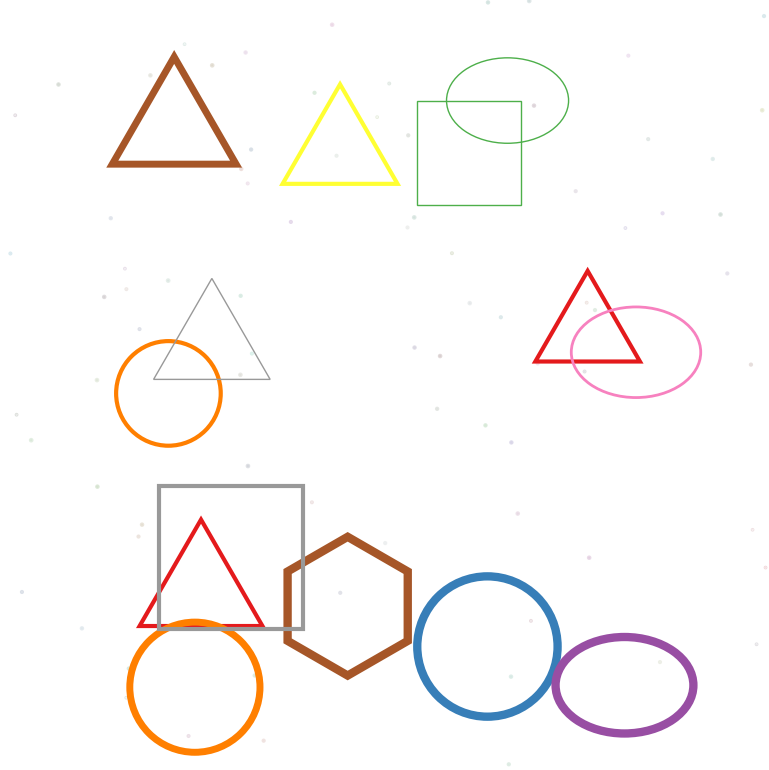[{"shape": "triangle", "thickness": 1.5, "radius": 0.39, "center": [0.763, 0.57]}, {"shape": "triangle", "thickness": 1.5, "radius": 0.46, "center": [0.261, 0.233]}, {"shape": "circle", "thickness": 3, "radius": 0.46, "center": [0.633, 0.16]}, {"shape": "oval", "thickness": 0.5, "radius": 0.4, "center": [0.659, 0.869]}, {"shape": "square", "thickness": 0.5, "radius": 0.34, "center": [0.609, 0.801]}, {"shape": "oval", "thickness": 3, "radius": 0.45, "center": [0.811, 0.11]}, {"shape": "circle", "thickness": 2.5, "radius": 0.42, "center": [0.253, 0.108]}, {"shape": "circle", "thickness": 1.5, "radius": 0.34, "center": [0.219, 0.489]}, {"shape": "triangle", "thickness": 1.5, "radius": 0.43, "center": [0.442, 0.804]}, {"shape": "triangle", "thickness": 2.5, "radius": 0.46, "center": [0.226, 0.833]}, {"shape": "hexagon", "thickness": 3, "radius": 0.45, "center": [0.452, 0.213]}, {"shape": "oval", "thickness": 1, "radius": 0.42, "center": [0.826, 0.543]}, {"shape": "triangle", "thickness": 0.5, "radius": 0.44, "center": [0.275, 0.551]}, {"shape": "square", "thickness": 1.5, "radius": 0.47, "center": [0.3, 0.276]}]